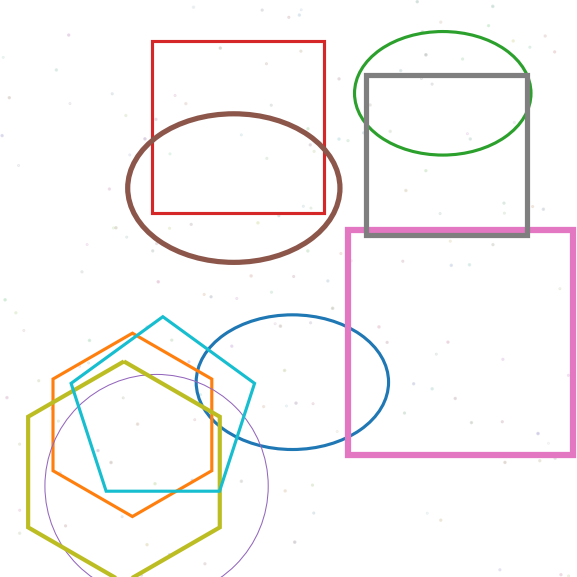[{"shape": "oval", "thickness": 1.5, "radius": 0.83, "center": [0.506, 0.337]}, {"shape": "hexagon", "thickness": 1.5, "radius": 0.79, "center": [0.229, 0.263]}, {"shape": "oval", "thickness": 1.5, "radius": 0.76, "center": [0.767, 0.838]}, {"shape": "square", "thickness": 1.5, "radius": 0.74, "center": [0.412, 0.779]}, {"shape": "circle", "thickness": 0.5, "radius": 0.97, "center": [0.271, 0.157]}, {"shape": "oval", "thickness": 2.5, "radius": 0.92, "center": [0.405, 0.673]}, {"shape": "square", "thickness": 3, "radius": 0.98, "center": [0.798, 0.406]}, {"shape": "square", "thickness": 2.5, "radius": 0.7, "center": [0.774, 0.731]}, {"shape": "hexagon", "thickness": 2, "radius": 0.96, "center": [0.215, 0.182]}, {"shape": "pentagon", "thickness": 1.5, "radius": 0.84, "center": [0.282, 0.284]}]